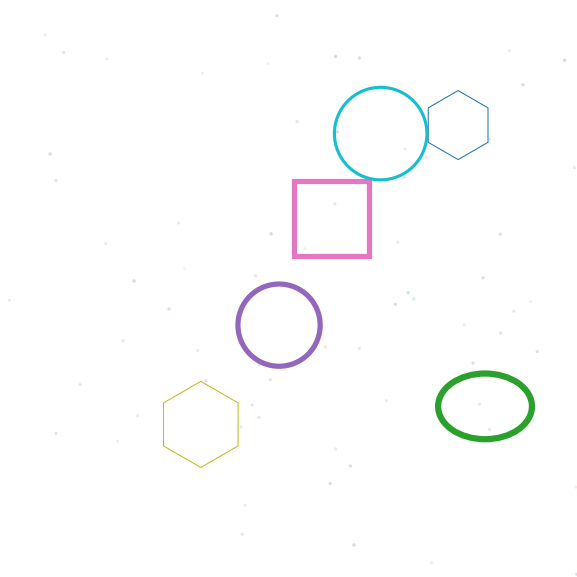[{"shape": "hexagon", "thickness": 0.5, "radius": 0.3, "center": [0.793, 0.783]}, {"shape": "oval", "thickness": 3, "radius": 0.41, "center": [0.84, 0.295]}, {"shape": "circle", "thickness": 2.5, "radius": 0.36, "center": [0.483, 0.436]}, {"shape": "square", "thickness": 2.5, "radius": 0.32, "center": [0.574, 0.621]}, {"shape": "hexagon", "thickness": 0.5, "radius": 0.37, "center": [0.348, 0.264]}, {"shape": "circle", "thickness": 1.5, "radius": 0.4, "center": [0.659, 0.768]}]